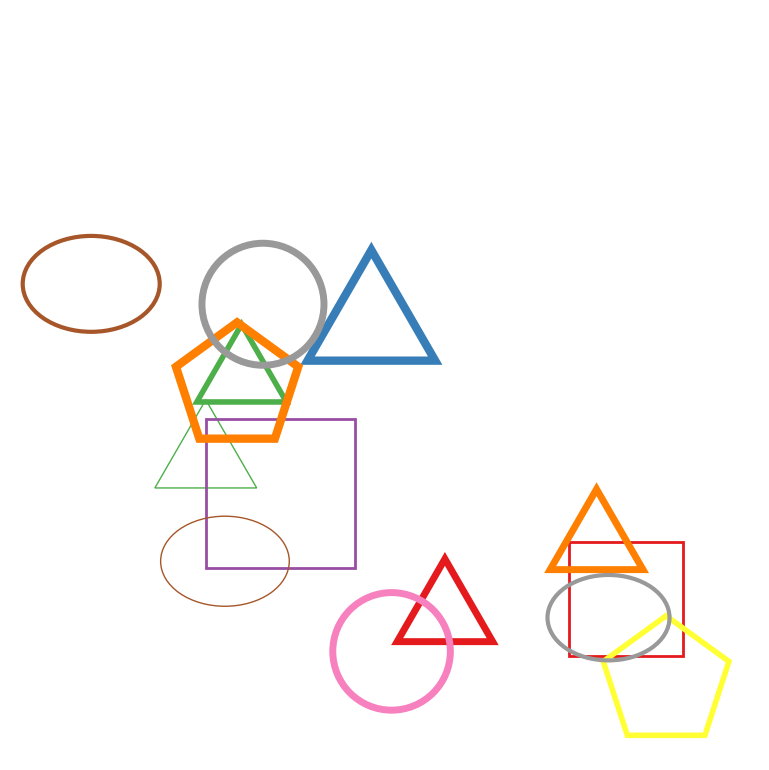[{"shape": "square", "thickness": 1, "radius": 0.37, "center": [0.813, 0.222]}, {"shape": "triangle", "thickness": 2.5, "radius": 0.36, "center": [0.578, 0.203]}, {"shape": "triangle", "thickness": 3, "radius": 0.48, "center": [0.482, 0.579]}, {"shape": "triangle", "thickness": 2, "radius": 0.34, "center": [0.314, 0.512]}, {"shape": "triangle", "thickness": 0.5, "radius": 0.38, "center": [0.267, 0.404]}, {"shape": "square", "thickness": 1, "radius": 0.48, "center": [0.365, 0.36]}, {"shape": "triangle", "thickness": 2.5, "radius": 0.35, "center": [0.775, 0.295]}, {"shape": "pentagon", "thickness": 3, "radius": 0.42, "center": [0.308, 0.498]}, {"shape": "pentagon", "thickness": 2, "radius": 0.43, "center": [0.865, 0.114]}, {"shape": "oval", "thickness": 1.5, "radius": 0.44, "center": [0.118, 0.631]}, {"shape": "oval", "thickness": 0.5, "radius": 0.42, "center": [0.292, 0.271]}, {"shape": "circle", "thickness": 2.5, "radius": 0.38, "center": [0.509, 0.154]}, {"shape": "circle", "thickness": 2.5, "radius": 0.4, "center": [0.342, 0.605]}, {"shape": "oval", "thickness": 1.5, "radius": 0.4, "center": [0.79, 0.198]}]